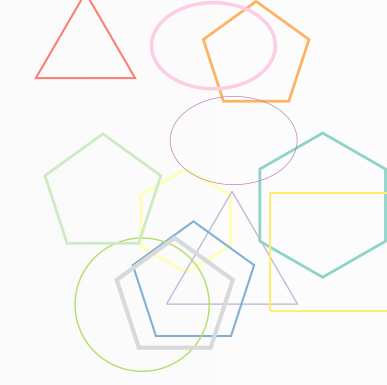[{"shape": "hexagon", "thickness": 2, "radius": 0.94, "center": [0.833, 0.467]}, {"shape": "hexagon", "thickness": 2, "radius": 0.67, "center": [0.479, 0.427]}, {"shape": "triangle", "thickness": 1, "radius": 0.98, "center": [0.599, 0.308]}, {"shape": "triangle", "thickness": 1.5, "radius": 0.74, "center": [0.221, 0.871]}, {"shape": "pentagon", "thickness": 1.5, "radius": 0.82, "center": [0.499, 0.26]}, {"shape": "pentagon", "thickness": 2, "radius": 0.72, "center": [0.661, 0.853]}, {"shape": "circle", "thickness": 1, "radius": 0.87, "center": [0.367, 0.209]}, {"shape": "oval", "thickness": 2.5, "radius": 0.8, "center": [0.551, 0.881]}, {"shape": "pentagon", "thickness": 3, "radius": 0.79, "center": [0.451, 0.224]}, {"shape": "oval", "thickness": 0.5, "radius": 0.82, "center": [0.603, 0.635]}, {"shape": "pentagon", "thickness": 2, "radius": 0.79, "center": [0.266, 0.495]}, {"shape": "square", "thickness": 1.5, "radius": 0.77, "center": [0.85, 0.345]}]